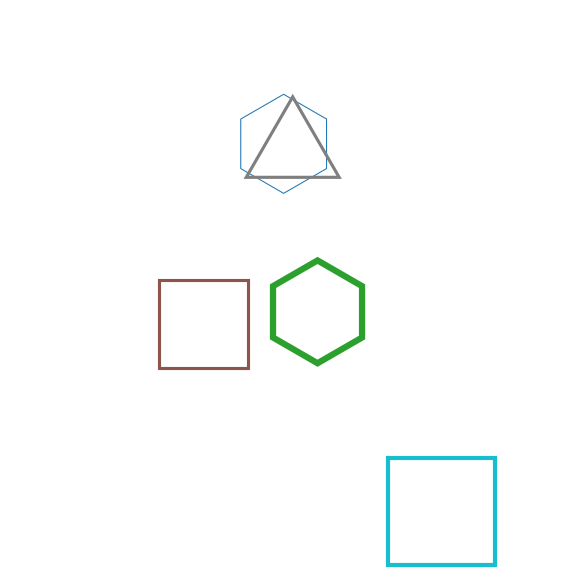[{"shape": "hexagon", "thickness": 0.5, "radius": 0.43, "center": [0.491, 0.75]}, {"shape": "hexagon", "thickness": 3, "radius": 0.44, "center": [0.55, 0.459]}, {"shape": "square", "thickness": 1.5, "radius": 0.38, "center": [0.352, 0.438]}, {"shape": "triangle", "thickness": 1.5, "radius": 0.46, "center": [0.507, 0.739]}, {"shape": "square", "thickness": 2, "radius": 0.46, "center": [0.764, 0.113]}]